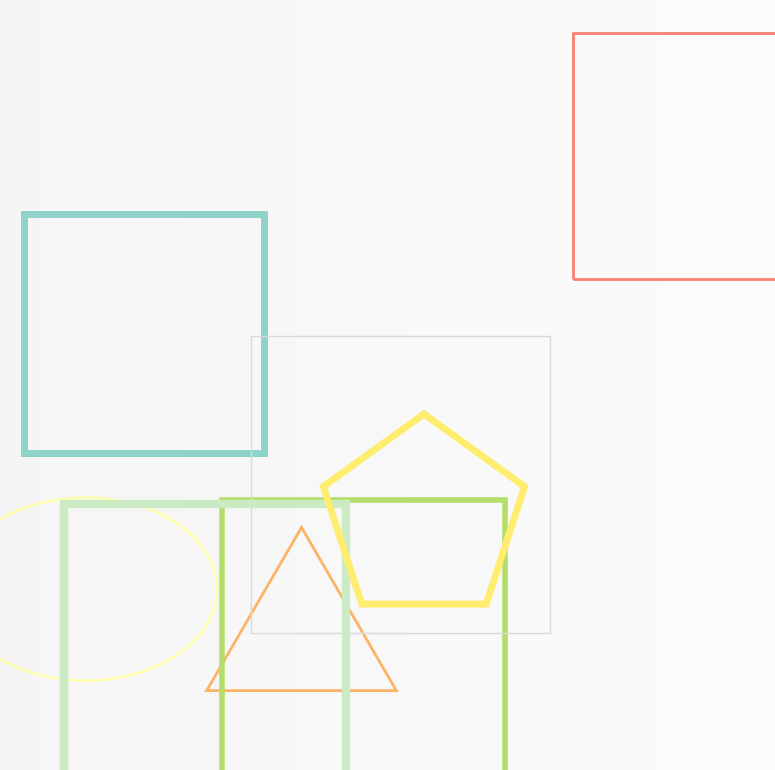[{"shape": "square", "thickness": 2.5, "radius": 0.78, "center": [0.186, 0.566]}, {"shape": "oval", "thickness": 1, "radius": 0.85, "center": [0.11, 0.235]}, {"shape": "square", "thickness": 1, "radius": 0.8, "center": [0.899, 0.798]}, {"shape": "triangle", "thickness": 1, "radius": 0.71, "center": [0.389, 0.174]}, {"shape": "square", "thickness": 2, "radius": 0.91, "center": [0.469, 0.168]}, {"shape": "square", "thickness": 0.5, "radius": 0.96, "center": [0.517, 0.371]}, {"shape": "square", "thickness": 3, "radius": 0.91, "center": [0.264, 0.164]}, {"shape": "pentagon", "thickness": 2.5, "radius": 0.68, "center": [0.547, 0.326]}]